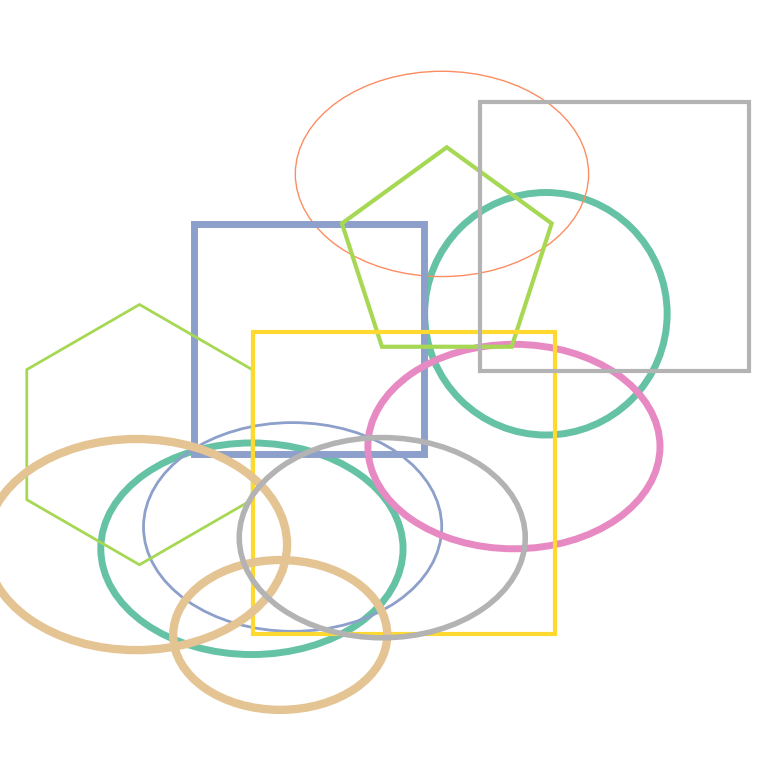[{"shape": "oval", "thickness": 2.5, "radius": 0.98, "center": [0.327, 0.287]}, {"shape": "circle", "thickness": 2.5, "radius": 0.79, "center": [0.709, 0.593]}, {"shape": "oval", "thickness": 0.5, "radius": 0.95, "center": [0.574, 0.774]}, {"shape": "square", "thickness": 2.5, "radius": 0.75, "center": [0.402, 0.56]}, {"shape": "oval", "thickness": 1, "radius": 0.97, "center": [0.38, 0.316]}, {"shape": "oval", "thickness": 2.5, "radius": 0.95, "center": [0.667, 0.42]}, {"shape": "hexagon", "thickness": 1, "radius": 0.84, "center": [0.181, 0.436]}, {"shape": "pentagon", "thickness": 1.5, "radius": 0.72, "center": [0.58, 0.666]}, {"shape": "square", "thickness": 1.5, "radius": 0.98, "center": [0.525, 0.373]}, {"shape": "oval", "thickness": 3, "radius": 0.69, "center": [0.364, 0.175]}, {"shape": "oval", "thickness": 3, "radius": 0.98, "center": [0.177, 0.293]}, {"shape": "square", "thickness": 1.5, "radius": 0.87, "center": [0.798, 0.692]}, {"shape": "oval", "thickness": 2, "radius": 0.93, "center": [0.496, 0.302]}]